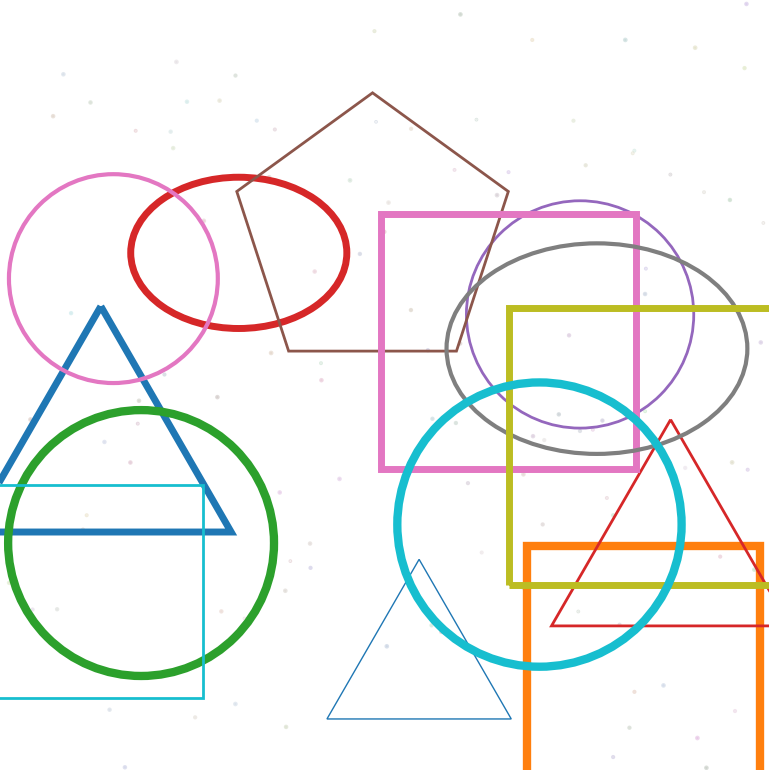[{"shape": "triangle", "thickness": 2.5, "radius": 0.98, "center": [0.131, 0.407]}, {"shape": "triangle", "thickness": 0.5, "radius": 0.69, "center": [0.544, 0.135]}, {"shape": "square", "thickness": 3, "radius": 0.76, "center": [0.835, 0.139]}, {"shape": "circle", "thickness": 3, "radius": 0.86, "center": [0.183, 0.295]}, {"shape": "triangle", "thickness": 1, "radius": 0.89, "center": [0.871, 0.276]}, {"shape": "oval", "thickness": 2.5, "radius": 0.7, "center": [0.31, 0.672]}, {"shape": "circle", "thickness": 1, "radius": 0.74, "center": [0.753, 0.592]}, {"shape": "pentagon", "thickness": 1, "radius": 0.93, "center": [0.484, 0.694]}, {"shape": "square", "thickness": 2.5, "radius": 0.83, "center": [0.66, 0.556]}, {"shape": "circle", "thickness": 1.5, "radius": 0.68, "center": [0.147, 0.638]}, {"shape": "oval", "thickness": 1.5, "radius": 0.98, "center": [0.775, 0.547]}, {"shape": "square", "thickness": 2.5, "radius": 0.9, "center": [0.841, 0.42]}, {"shape": "square", "thickness": 1, "radius": 0.69, "center": [0.125, 0.232]}, {"shape": "circle", "thickness": 3, "radius": 0.92, "center": [0.701, 0.319]}]